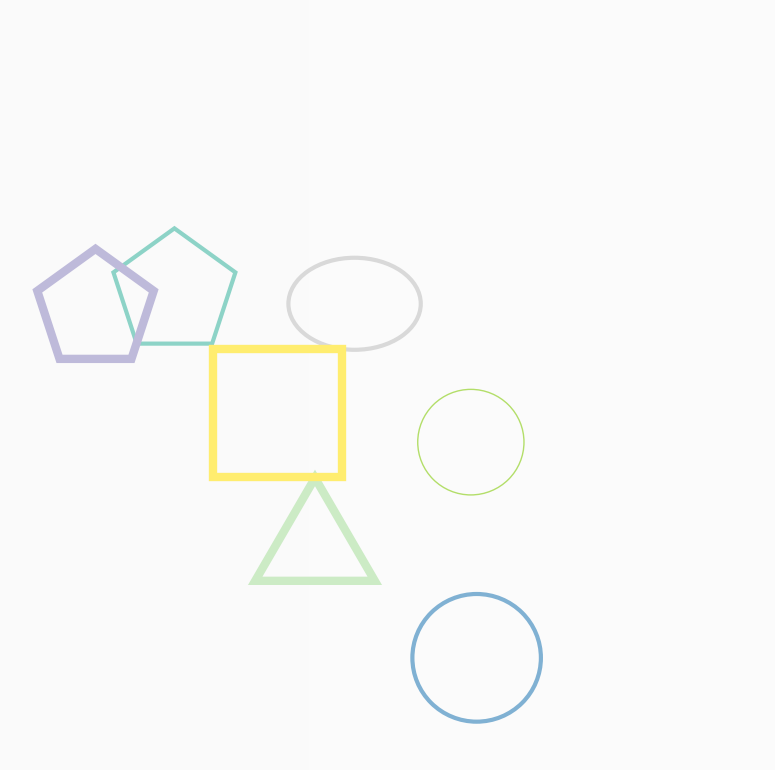[{"shape": "pentagon", "thickness": 1.5, "radius": 0.41, "center": [0.225, 0.621]}, {"shape": "pentagon", "thickness": 3, "radius": 0.39, "center": [0.123, 0.598]}, {"shape": "circle", "thickness": 1.5, "radius": 0.41, "center": [0.615, 0.146]}, {"shape": "circle", "thickness": 0.5, "radius": 0.34, "center": [0.608, 0.426]}, {"shape": "oval", "thickness": 1.5, "radius": 0.43, "center": [0.458, 0.605]}, {"shape": "triangle", "thickness": 3, "radius": 0.45, "center": [0.406, 0.29]}, {"shape": "square", "thickness": 3, "radius": 0.42, "center": [0.358, 0.464]}]